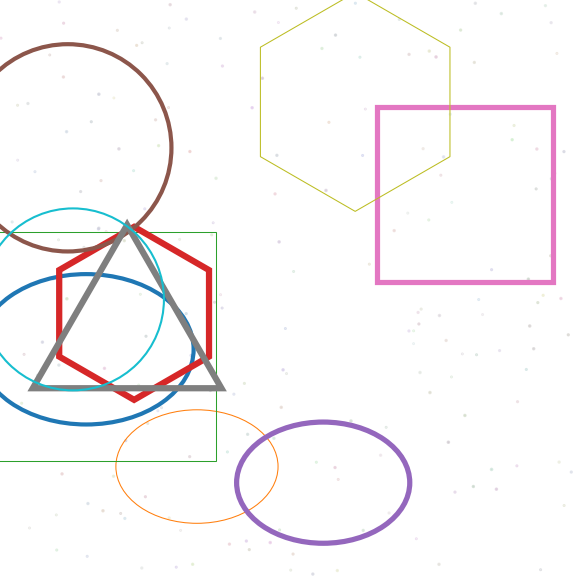[{"shape": "oval", "thickness": 2, "radius": 0.93, "center": [0.149, 0.394]}, {"shape": "oval", "thickness": 0.5, "radius": 0.7, "center": [0.341, 0.191]}, {"shape": "square", "thickness": 0.5, "radius": 0.99, "center": [0.176, 0.399]}, {"shape": "hexagon", "thickness": 3, "radius": 0.75, "center": [0.232, 0.457]}, {"shape": "oval", "thickness": 2.5, "radius": 0.75, "center": [0.56, 0.163]}, {"shape": "circle", "thickness": 2, "radius": 0.9, "center": [0.117, 0.743]}, {"shape": "square", "thickness": 2.5, "radius": 0.76, "center": [0.805, 0.663]}, {"shape": "triangle", "thickness": 3, "radius": 0.94, "center": [0.22, 0.421]}, {"shape": "hexagon", "thickness": 0.5, "radius": 0.95, "center": [0.615, 0.823]}, {"shape": "circle", "thickness": 1, "radius": 0.79, "center": [0.126, 0.481]}]